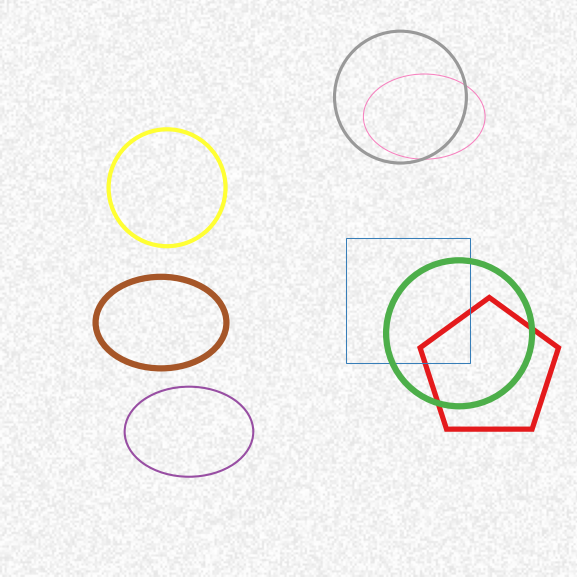[{"shape": "pentagon", "thickness": 2.5, "radius": 0.63, "center": [0.847, 0.358]}, {"shape": "square", "thickness": 0.5, "radius": 0.54, "center": [0.706, 0.479]}, {"shape": "circle", "thickness": 3, "radius": 0.63, "center": [0.795, 0.422]}, {"shape": "oval", "thickness": 1, "radius": 0.56, "center": [0.327, 0.252]}, {"shape": "circle", "thickness": 2, "radius": 0.51, "center": [0.289, 0.674]}, {"shape": "oval", "thickness": 3, "radius": 0.57, "center": [0.279, 0.441]}, {"shape": "oval", "thickness": 0.5, "radius": 0.53, "center": [0.735, 0.797]}, {"shape": "circle", "thickness": 1.5, "radius": 0.57, "center": [0.693, 0.831]}]